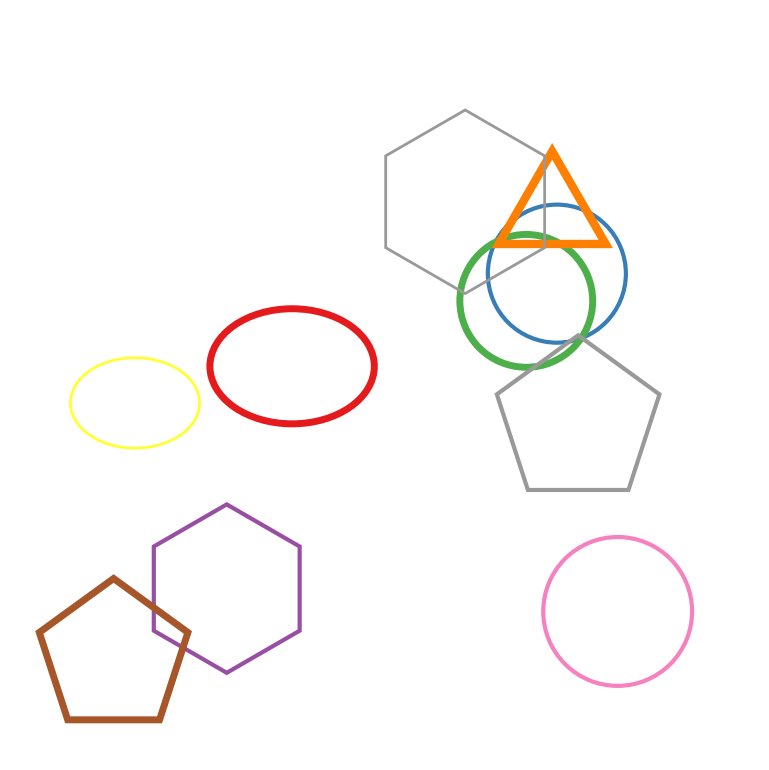[{"shape": "oval", "thickness": 2.5, "radius": 0.53, "center": [0.379, 0.524]}, {"shape": "circle", "thickness": 1.5, "radius": 0.45, "center": [0.723, 0.645]}, {"shape": "circle", "thickness": 2.5, "radius": 0.43, "center": [0.683, 0.609]}, {"shape": "hexagon", "thickness": 1.5, "radius": 0.55, "center": [0.294, 0.236]}, {"shape": "triangle", "thickness": 3, "radius": 0.4, "center": [0.717, 0.723]}, {"shape": "oval", "thickness": 1, "radius": 0.42, "center": [0.175, 0.477]}, {"shape": "pentagon", "thickness": 2.5, "radius": 0.51, "center": [0.148, 0.147]}, {"shape": "circle", "thickness": 1.5, "radius": 0.48, "center": [0.802, 0.206]}, {"shape": "pentagon", "thickness": 1.5, "radius": 0.56, "center": [0.751, 0.454]}, {"shape": "hexagon", "thickness": 1, "radius": 0.6, "center": [0.604, 0.738]}]